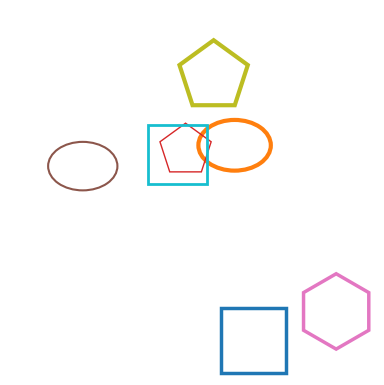[{"shape": "square", "thickness": 2.5, "radius": 0.42, "center": [0.66, 0.116]}, {"shape": "oval", "thickness": 3, "radius": 0.47, "center": [0.609, 0.623]}, {"shape": "pentagon", "thickness": 1, "radius": 0.35, "center": [0.482, 0.61]}, {"shape": "oval", "thickness": 1.5, "radius": 0.45, "center": [0.215, 0.569]}, {"shape": "hexagon", "thickness": 2.5, "radius": 0.49, "center": [0.873, 0.191]}, {"shape": "pentagon", "thickness": 3, "radius": 0.47, "center": [0.555, 0.802]}, {"shape": "square", "thickness": 2, "radius": 0.38, "center": [0.461, 0.598]}]